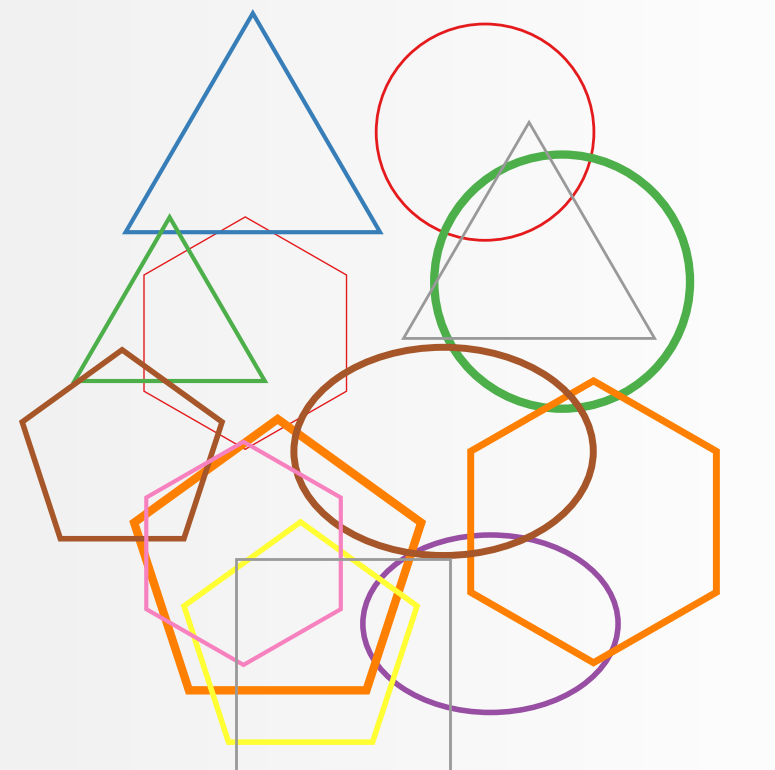[{"shape": "circle", "thickness": 1, "radius": 0.7, "center": [0.626, 0.828]}, {"shape": "hexagon", "thickness": 0.5, "radius": 0.75, "center": [0.316, 0.567]}, {"shape": "triangle", "thickness": 1.5, "radius": 0.95, "center": [0.326, 0.793]}, {"shape": "circle", "thickness": 3, "radius": 0.83, "center": [0.725, 0.634]}, {"shape": "triangle", "thickness": 1.5, "radius": 0.71, "center": [0.219, 0.576]}, {"shape": "oval", "thickness": 2, "radius": 0.82, "center": [0.633, 0.19]}, {"shape": "pentagon", "thickness": 3, "radius": 0.97, "center": [0.358, 0.261]}, {"shape": "hexagon", "thickness": 2.5, "radius": 0.92, "center": [0.766, 0.322]}, {"shape": "pentagon", "thickness": 2, "radius": 0.79, "center": [0.388, 0.164]}, {"shape": "pentagon", "thickness": 2, "radius": 0.68, "center": [0.158, 0.41]}, {"shape": "oval", "thickness": 2.5, "radius": 0.97, "center": [0.572, 0.414]}, {"shape": "hexagon", "thickness": 1.5, "radius": 0.72, "center": [0.314, 0.281]}, {"shape": "triangle", "thickness": 1, "radius": 0.94, "center": [0.683, 0.654]}, {"shape": "square", "thickness": 1, "radius": 0.69, "center": [0.443, 0.136]}]